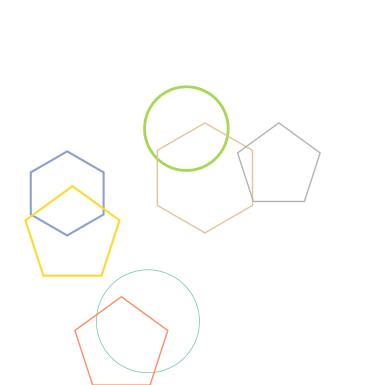[{"shape": "circle", "thickness": 0.5, "radius": 0.67, "center": [0.384, 0.165]}, {"shape": "pentagon", "thickness": 1, "radius": 0.63, "center": [0.315, 0.102]}, {"shape": "hexagon", "thickness": 1.5, "radius": 0.55, "center": [0.175, 0.498]}, {"shape": "circle", "thickness": 2, "radius": 0.54, "center": [0.484, 0.666]}, {"shape": "pentagon", "thickness": 1.5, "radius": 0.64, "center": [0.188, 0.388]}, {"shape": "hexagon", "thickness": 1, "radius": 0.71, "center": [0.532, 0.538]}, {"shape": "pentagon", "thickness": 1, "radius": 0.56, "center": [0.724, 0.568]}]